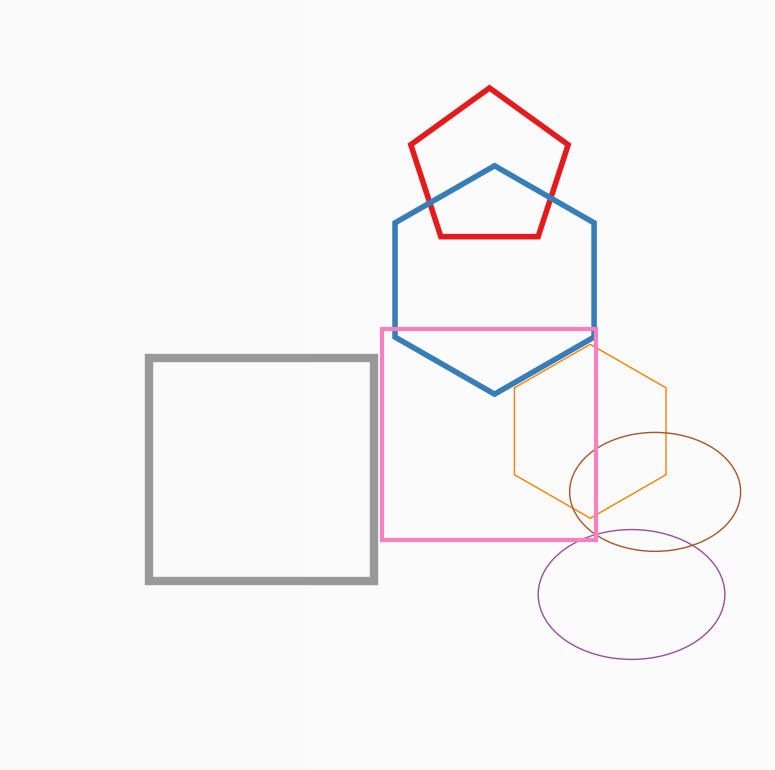[{"shape": "pentagon", "thickness": 2, "radius": 0.53, "center": [0.632, 0.779]}, {"shape": "hexagon", "thickness": 2, "radius": 0.74, "center": [0.638, 0.636]}, {"shape": "oval", "thickness": 0.5, "radius": 0.6, "center": [0.815, 0.228]}, {"shape": "hexagon", "thickness": 0.5, "radius": 0.56, "center": [0.762, 0.44]}, {"shape": "oval", "thickness": 0.5, "radius": 0.55, "center": [0.845, 0.361]}, {"shape": "square", "thickness": 1.5, "radius": 0.69, "center": [0.631, 0.436]}, {"shape": "square", "thickness": 3, "radius": 0.73, "center": [0.338, 0.39]}]